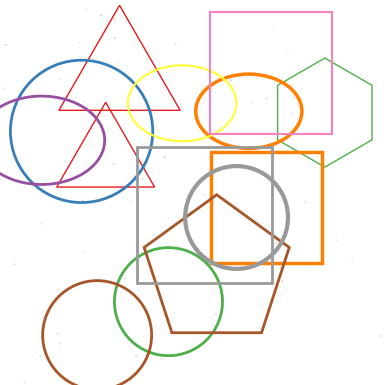[{"shape": "triangle", "thickness": 1, "radius": 0.91, "center": [0.311, 0.804]}, {"shape": "triangle", "thickness": 1, "radius": 0.73, "center": [0.274, 0.588]}, {"shape": "circle", "thickness": 2, "radius": 0.92, "center": [0.212, 0.659]}, {"shape": "hexagon", "thickness": 1, "radius": 0.71, "center": [0.844, 0.708]}, {"shape": "circle", "thickness": 2, "radius": 0.7, "center": [0.438, 0.216]}, {"shape": "oval", "thickness": 2, "radius": 0.82, "center": [0.108, 0.636]}, {"shape": "square", "thickness": 2.5, "radius": 0.72, "center": [0.692, 0.461]}, {"shape": "oval", "thickness": 2.5, "radius": 0.69, "center": [0.646, 0.711]}, {"shape": "oval", "thickness": 1.5, "radius": 0.7, "center": [0.473, 0.732]}, {"shape": "pentagon", "thickness": 2, "radius": 0.99, "center": [0.563, 0.296]}, {"shape": "circle", "thickness": 2, "radius": 0.71, "center": [0.252, 0.13]}, {"shape": "square", "thickness": 1.5, "radius": 0.79, "center": [0.704, 0.811]}, {"shape": "circle", "thickness": 3, "radius": 0.67, "center": [0.614, 0.435]}, {"shape": "square", "thickness": 2, "radius": 0.88, "center": [0.531, 0.442]}]